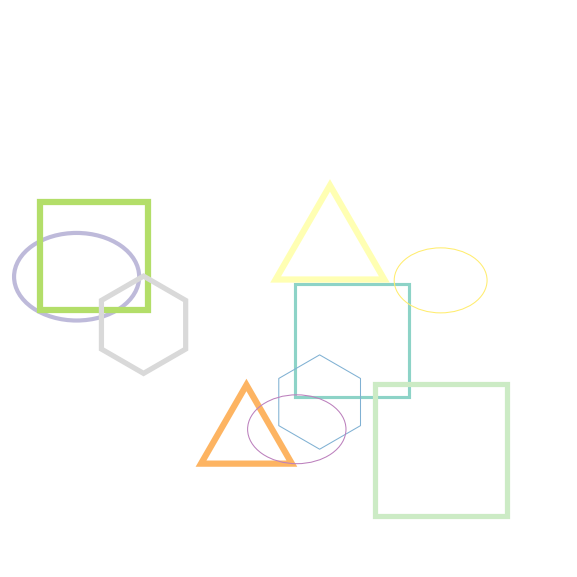[{"shape": "square", "thickness": 1.5, "radius": 0.49, "center": [0.61, 0.409]}, {"shape": "triangle", "thickness": 3, "radius": 0.54, "center": [0.571, 0.569]}, {"shape": "oval", "thickness": 2, "radius": 0.54, "center": [0.133, 0.52]}, {"shape": "hexagon", "thickness": 0.5, "radius": 0.41, "center": [0.553, 0.303]}, {"shape": "triangle", "thickness": 3, "radius": 0.45, "center": [0.427, 0.242]}, {"shape": "square", "thickness": 3, "radius": 0.47, "center": [0.163, 0.557]}, {"shape": "hexagon", "thickness": 2.5, "radius": 0.42, "center": [0.249, 0.437]}, {"shape": "oval", "thickness": 0.5, "radius": 0.43, "center": [0.514, 0.256]}, {"shape": "square", "thickness": 2.5, "radius": 0.57, "center": [0.763, 0.22]}, {"shape": "oval", "thickness": 0.5, "radius": 0.4, "center": [0.763, 0.514]}]